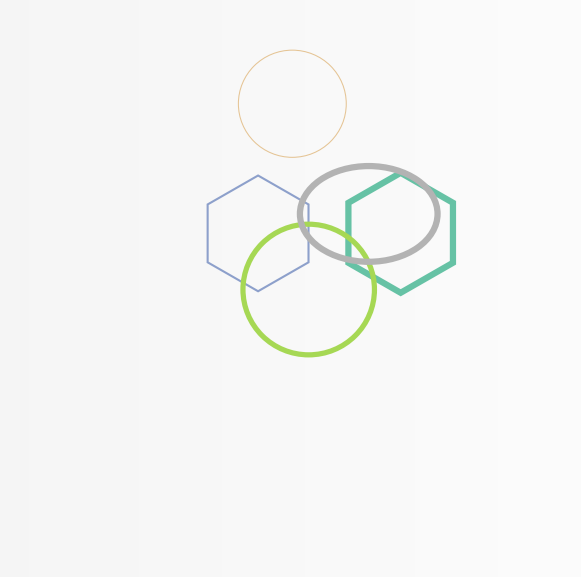[{"shape": "hexagon", "thickness": 3, "radius": 0.52, "center": [0.689, 0.596]}, {"shape": "hexagon", "thickness": 1, "radius": 0.5, "center": [0.444, 0.595]}, {"shape": "circle", "thickness": 2.5, "radius": 0.57, "center": [0.531, 0.498]}, {"shape": "circle", "thickness": 0.5, "radius": 0.46, "center": [0.503, 0.819]}, {"shape": "oval", "thickness": 3, "radius": 0.59, "center": [0.634, 0.629]}]